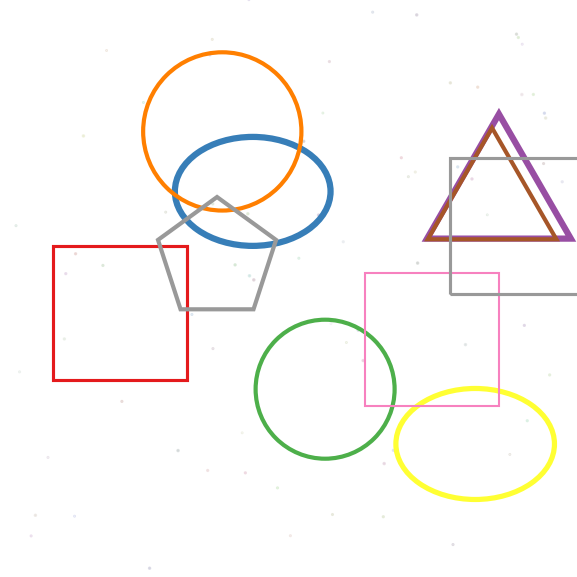[{"shape": "square", "thickness": 1.5, "radius": 0.58, "center": [0.208, 0.457]}, {"shape": "oval", "thickness": 3, "radius": 0.67, "center": [0.438, 0.668]}, {"shape": "circle", "thickness": 2, "radius": 0.6, "center": [0.563, 0.325]}, {"shape": "triangle", "thickness": 3, "radius": 0.72, "center": [0.864, 0.658]}, {"shape": "circle", "thickness": 2, "radius": 0.69, "center": [0.385, 0.772]}, {"shape": "oval", "thickness": 2.5, "radius": 0.69, "center": [0.823, 0.23]}, {"shape": "triangle", "thickness": 2, "radius": 0.64, "center": [0.852, 0.649]}, {"shape": "square", "thickness": 1, "radius": 0.58, "center": [0.748, 0.412]}, {"shape": "square", "thickness": 1.5, "radius": 0.59, "center": [0.897, 0.608]}, {"shape": "pentagon", "thickness": 2, "radius": 0.54, "center": [0.376, 0.55]}]